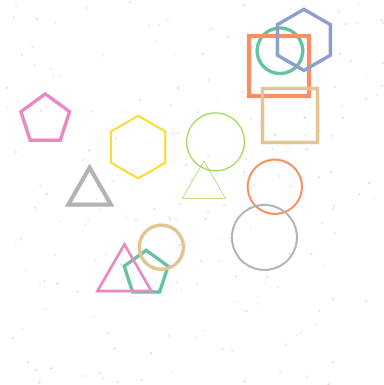[{"shape": "circle", "thickness": 2.5, "radius": 0.3, "center": [0.727, 0.868]}, {"shape": "pentagon", "thickness": 2.5, "radius": 0.3, "center": [0.38, 0.29]}, {"shape": "circle", "thickness": 1.5, "radius": 0.35, "center": [0.714, 0.515]}, {"shape": "square", "thickness": 3, "radius": 0.39, "center": [0.725, 0.828]}, {"shape": "hexagon", "thickness": 2.5, "radius": 0.4, "center": [0.789, 0.896]}, {"shape": "pentagon", "thickness": 2.5, "radius": 0.33, "center": [0.118, 0.689]}, {"shape": "triangle", "thickness": 2, "radius": 0.4, "center": [0.323, 0.284]}, {"shape": "circle", "thickness": 1, "radius": 0.38, "center": [0.56, 0.631]}, {"shape": "triangle", "thickness": 0.5, "radius": 0.33, "center": [0.53, 0.517]}, {"shape": "hexagon", "thickness": 1.5, "radius": 0.41, "center": [0.359, 0.618]}, {"shape": "square", "thickness": 2.5, "radius": 0.35, "center": [0.751, 0.701]}, {"shape": "circle", "thickness": 2.5, "radius": 0.29, "center": [0.419, 0.358]}, {"shape": "triangle", "thickness": 3, "radius": 0.32, "center": [0.233, 0.501]}, {"shape": "circle", "thickness": 1.5, "radius": 0.42, "center": [0.687, 0.383]}]